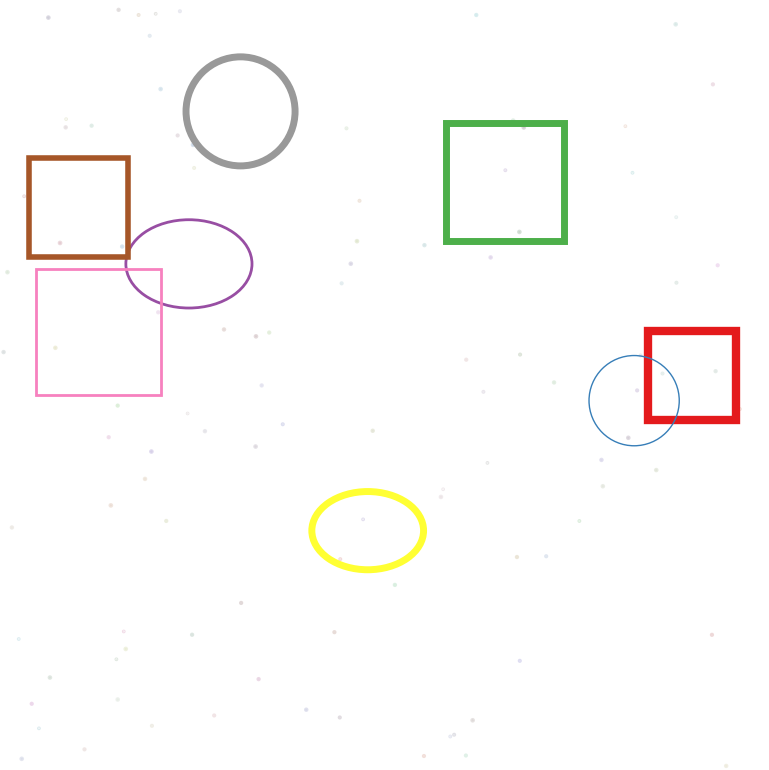[{"shape": "square", "thickness": 3, "radius": 0.29, "center": [0.899, 0.513]}, {"shape": "circle", "thickness": 0.5, "radius": 0.29, "center": [0.824, 0.48]}, {"shape": "square", "thickness": 2.5, "radius": 0.38, "center": [0.656, 0.763]}, {"shape": "oval", "thickness": 1, "radius": 0.41, "center": [0.245, 0.657]}, {"shape": "oval", "thickness": 2.5, "radius": 0.36, "center": [0.478, 0.311]}, {"shape": "square", "thickness": 2, "radius": 0.32, "center": [0.102, 0.73]}, {"shape": "square", "thickness": 1, "radius": 0.41, "center": [0.128, 0.569]}, {"shape": "circle", "thickness": 2.5, "radius": 0.35, "center": [0.312, 0.855]}]